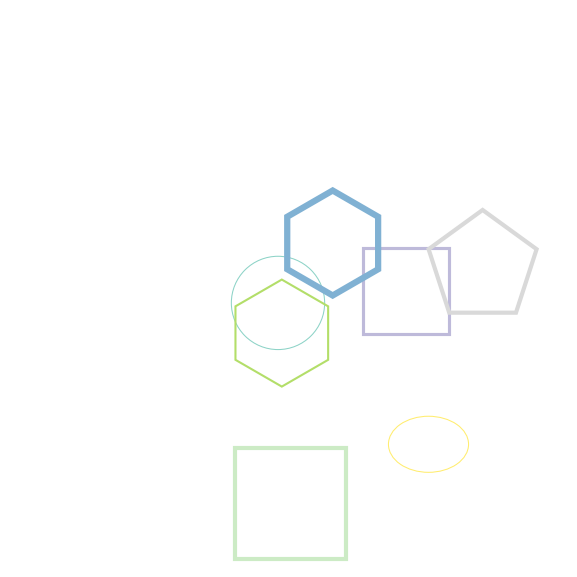[{"shape": "circle", "thickness": 0.5, "radius": 0.4, "center": [0.481, 0.475]}, {"shape": "square", "thickness": 1.5, "radius": 0.37, "center": [0.703, 0.496]}, {"shape": "hexagon", "thickness": 3, "radius": 0.45, "center": [0.576, 0.578]}, {"shape": "hexagon", "thickness": 1, "radius": 0.46, "center": [0.488, 0.422]}, {"shape": "pentagon", "thickness": 2, "radius": 0.49, "center": [0.836, 0.537]}, {"shape": "square", "thickness": 2, "radius": 0.48, "center": [0.503, 0.127]}, {"shape": "oval", "thickness": 0.5, "radius": 0.35, "center": [0.742, 0.23]}]